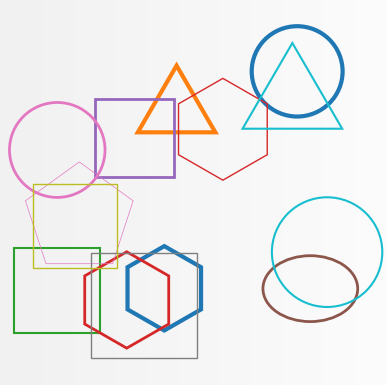[{"shape": "circle", "thickness": 3, "radius": 0.59, "center": [0.767, 0.815]}, {"shape": "hexagon", "thickness": 3, "radius": 0.55, "center": [0.424, 0.251]}, {"shape": "triangle", "thickness": 3, "radius": 0.58, "center": [0.456, 0.714]}, {"shape": "square", "thickness": 1.5, "radius": 0.56, "center": [0.148, 0.246]}, {"shape": "hexagon", "thickness": 2, "radius": 0.63, "center": [0.327, 0.221]}, {"shape": "hexagon", "thickness": 1, "radius": 0.66, "center": [0.575, 0.664]}, {"shape": "square", "thickness": 2, "radius": 0.51, "center": [0.348, 0.642]}, {"shape": "oval", "thickness": 2, "radius": 0.61, "center": [0.801, 0.25]}, {"shape": "circle", "thickness": 2, "radius": 0.62, "center": [0.148, 0.611]}, {"shape": "pentagon", "thickness": 0.5, "radius": 0.73, "center": [0.205, 0.433]}, {"shape": "square", "thickness": 1, "radius": 0.69, "center": [0.372, 0.207]}, {"shape": "square", "thickness": 1, "radius": 0.54, "center": [0.193, 0.414]}, {"shape": "triangle", "thickness": 1.5, "radius": 0.74, "center": [0.755, 0.74]}, {"shape": "circle", "thickness": 1.5, "radius": 0.71, "center": [0.844, 0.345]}]